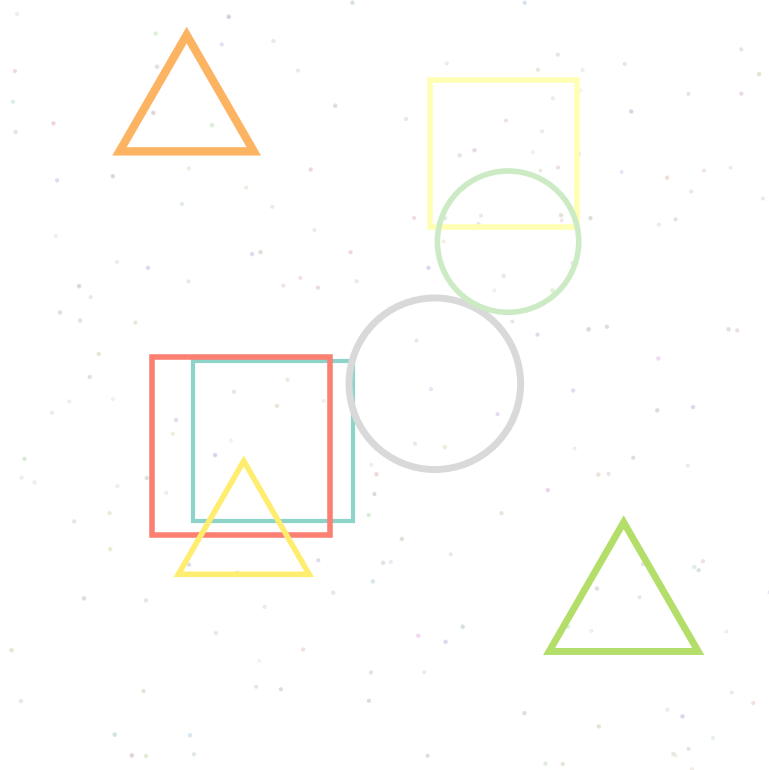[{"shape": "square", "thickness": 1.5, "radius": 0.52, "center": [0.354, 0.427]}, {"shape": "square", "thickness": 2, "radius": 0.48, "center": [0.654, 0.801]}, {"shape": "square", "thickness": 2, "radius": 0.58, "center": [0.313, 0.421]}, {"shape": "triangle", "thickness": 3, "radius": 0.5, "center": [0.242, 0.854]}, {"shape": "triangle", "thickness": 2.5, "radius": 0.56, "center": [0.81, 0.21]}, {"shape": "circle", "thickness": 2.5, "radius": 0.56, "center": [0.565, 0.502]}, {"shape": "circle", "thickness": 2, "radius": 0.46, "center": [0.66, 0.686]}, {"shape": "triangle", "thickness": 2, "radius": 0.49, "center": [0.317, 0.303]}]